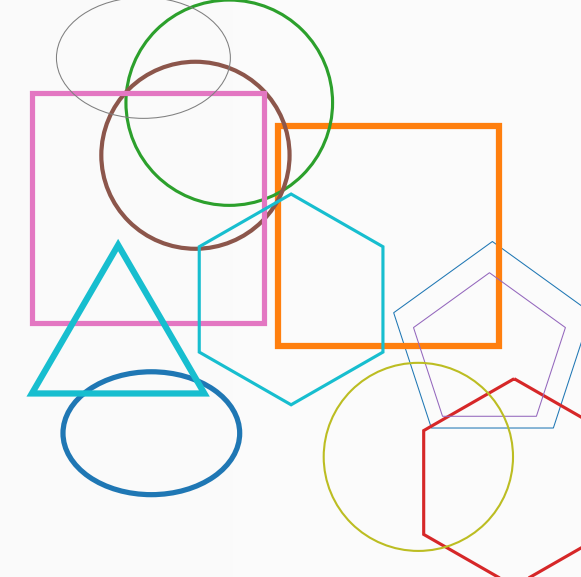[{"shape": "pentagon", "thickness": 0.5, "radius": 0.89, "center": [0.847, 0.402]}, {"shape": "oval", "thickness": 2.5, "radius": 0.76, "center": [0.26, 0.249]}, {"shape": "square", "thickness": 3, "radius": 0.95, "center": [0.668, 0.591]}, {"shape": "circle", "thickness": 1.5, "radius": 0.89, "center": [0.394, 0.821]}, {"shape": "hexagon", "thickness": 1.5, "radius": 0.9, "center": [0.885, 0.164]}, {"shape": "pentagon", "thickness": 0.5, "radius": 0.69, "center": [0.842, 0.389]}, {"shape": "circle", "thickness": 2, "radius": 0.81, "center": [0.336, 0.73]}, {"shape": "square", "thickness": 2.5, "radius": 1.0, "center": [0.254, 0.639]}, {"shape": "oval", "thickness": 0.5, "radius": 0.75, "center": [0.247, 0.899]}, {"shape": "circle", "thickness": 1, "radius": 0.81, "center": [0.72, 0.208]}, {"shape": "hexagon", "thickness": 1.5, "radius": 0.91, "center": [0.501, 0.481]}, {"shape": "triangle", "thickness": 3, "radius": 0.86, "center": [0.203, 0.403]}]